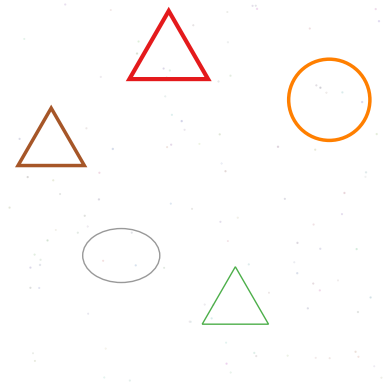[{"shape": "triangle", "thickness": 3, "radius": 0.59, "center": [0.438, 0.854]}, {"shape": "triangle", "thickness": 1, "radius": 0.5, "center": [0.611, 0.208]}, {"shape": "circle", "thickness": 2.5, "radius": 0.53, "center": [0.855, 0.741]}, {"shape": "triangle", "thickness": 2.5, "radius": 0.5, "center": [0.133, 0.62]}, {"shape": "oval", "thickness": 1, "radius": 0.5, "center": [0.315, 0.336]}]